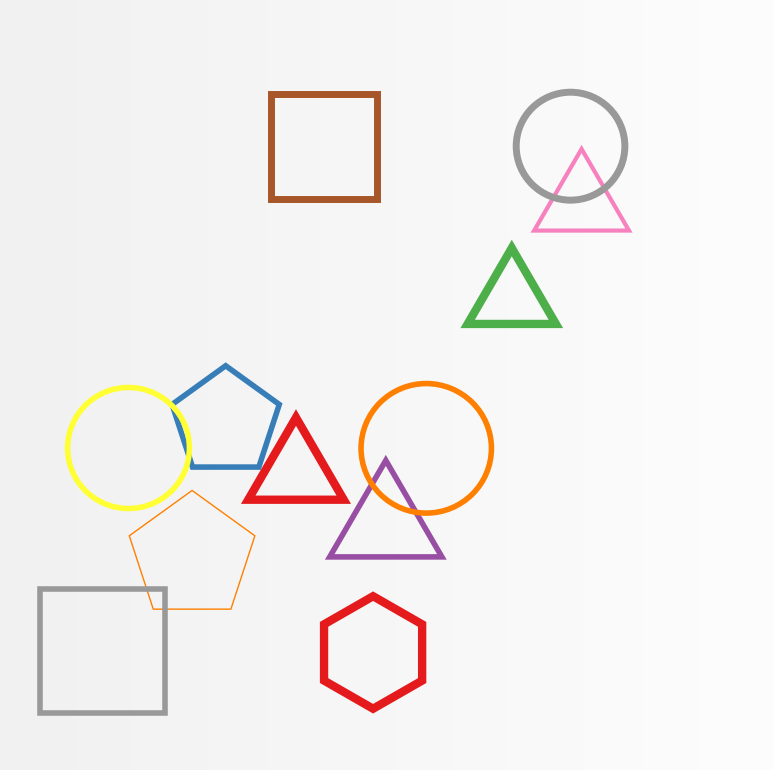[{"shape": "hexagon", "thickness": 3, "radius": 0.37, "center": [0.481, 0.153]}, {"shape": "triangle", "thickness": 3, "radius": 0.36, "center": [0.382, 0.387]}, {"shape": "pentagon", "thickness": 2, "radius": 0.36, "center": [0.291, 0.452]}, {"shape": "triangle", "thickness": 3, "radius": 0.33, "center": [0.66, 0.612]}, {"shape": "triangle", "thickness": 2, "radius": 0.42, "center": [0.498, 0.319]}, {"shape": "pentagon", "thickness": 0.5, "radius": 0.43, "center": [0.248, 0.278]}, {"shape": "circle", "thickness": 2, "radius": 0.42, "center": [0.55, 0.418]}, {"shape": "circle", "thickness": 2, "radius": 0.39, "center": [0.166, 0.418]}, {"shape": "square", "thickness": 2.5, "radius": 0.34, "center": [0.418, 0.81]}, {"shape": "triangle", "thickness": 1.5, "radius": 0.35, "center": [0.75, 0.736]}, {"shape": "circle", "thickness": 2.5, "radius": 0.35, "center": [0.736, 0.81]}, {"shape": "square", "thickness": 2, "radius": 0.4, "center": [0.133, 0.155]}]